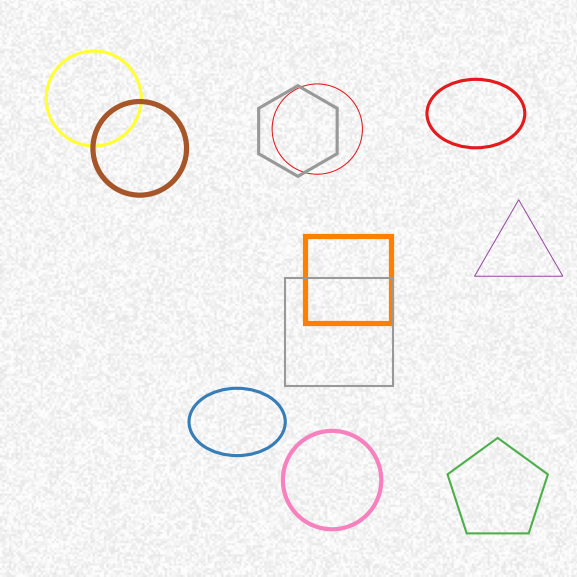[{"shape": "oval", "thickness": 1.5, "radius": 0.42, "center": [0.824, 0.803]}, {"shape": "circle", "thickness": 0.5, "radius": 0.39, "center": [0.549, 0.776]}, {"shape": "oval", "thickness": 1.5, "radius": 0.42, "center": [0.411, 0.268]}, {"shape": "pentagon", "thickness": 1, "radius": 0.46, "center": [0.862, 0.149]}, {"shape": "triangle", "thickness": 0.5, "radius": 0.44, "center": [0.898, 0.565]}, {"shape": "square", "thickness": 2.5, "radius": 0.37, "center": [0.602, 0.515]}, {"shape": "circle", "thickness": 1.5, "radius": 0.41, "center": [0.162, 0.829]}, {"shape": "circle", "thickness": 2.5, "radius": 0.41, "center": [0.242, 0.742]}, {"shape": "circle", "thickness": 2, "radius": 0.43, "center": [0.575, 0.168]}, {"shape": "square", "thickness": 1, "radius": 0.47, "center": [0.587, 0.424]}, {"shape": "hexagon", "thickness": 1.5, "radius": 0.39, "center": [0.516, 0.772]}]